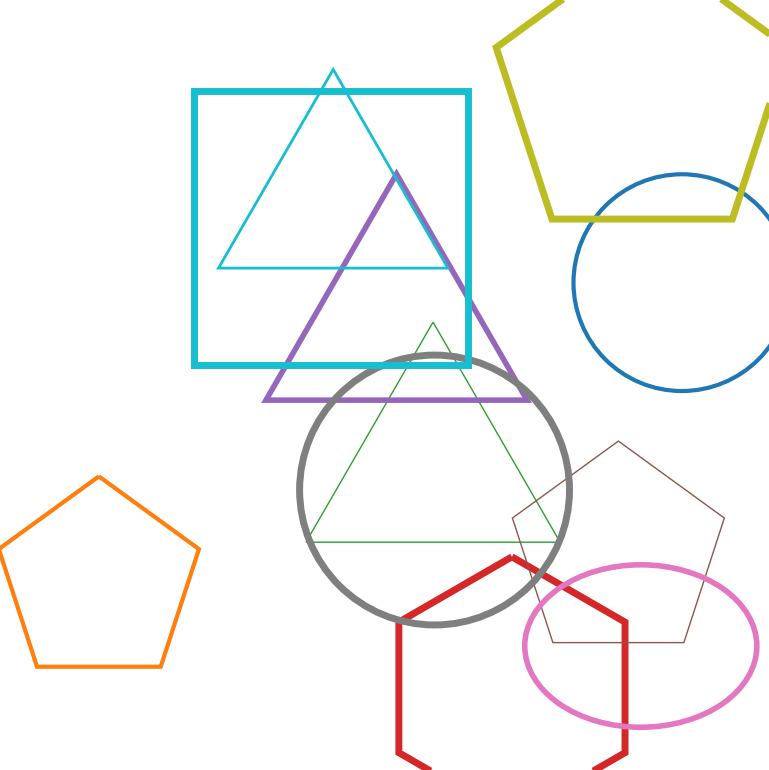[{"shape": "circle", "thickness": 1.5, "radius": 0.7, "center": [0.886, 0.633]}, {"shape": "pentagon", "thickness": 1.5, "radius": 0.68, "center": [0.128, 0.245]}, {"shape": "triangle", "thickness": 0.5, "radius": 0.95, "center": [0.562, 0.391]}, {"shape": "hexagon", "thickness": 2.5, "radius": 0.85, "center": [0.665, 0.107]}, {"shape": "triangle", "thickness": 2, "radius": 0.98, "center": [0.515, 0.578]}, {"shape": "pentagon", "thickness": 0.5, "radius": 0.72, "center": [0.803, 0.282]}, {"shape": "oval", "thickness": 2, "radius": 0.75, "center": [0.832, 0.161]}, {"shape": "circle", "thickness": 2.5, "radius": 0.88, "center": [0.564, 0.364]}, {"shape": "pentagon", "thickness": 2.5, "radius": 1.0, "center": [0.834, 0.877]}, {"shape": "square", "thickness": 2.5, "radius": 0.89, "center": [0.43, 0.704]}, {"shape": "triangle", "thickness": 1, "radius": 0.86, "center": [0.433, 0.738]}]